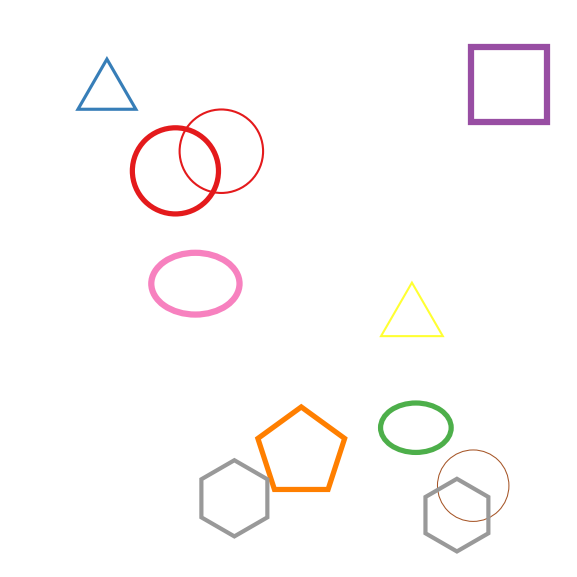[{"shape": "circle", "thickness": 1, "radius": 0.36, "center": [0.383, 0.737]}, {"shape": "circle", "thickness": 2.5, "radius": 0.37, "center": [0.304, 0.703]}, {"shape": "triangle", "thickness": 1.5, "radius": 0.29, "center": [0.185, 0.839]}, {"shape": "oval", "thickness": 2.5, "radius": 0.31, "center": [0.72, 0.258]}, {"shape": "square", "thickness": 3, "radius": 0.33, "center": [0.882, 0.853]}, {"shape": "pentagon", "thickness": 2.5, "radius": 0.39, "center": [0.522, 0.215]}, {"shape": "triangle", "thickness": 1, "radius": 0.31, "center": [0.713, 0.448]}, {"shape": "circle", "thickness": 0.5, "radius": 0.31, "center": [0.819, 0.158]}, {"shape": "oval", "thickness": 3, "radius": 0.38, "center": [0.338, 0.508]}, {"shape": "hexagon", "thickness": 2, "radius": 0.33, "center": [0.406, 0.136]}, {"shape": "hexagon", "thickness": 2, "radius": 0.31, "center": [0.791, 0.107]}]